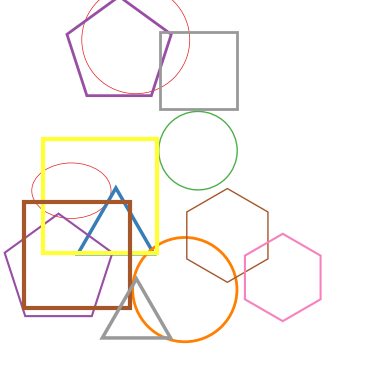[{"shape": "oval", "thickness": 0.5, "radius": 0.51, "center": [0.185, 0.505]}, {"shape": "circle", "thickness": 0.5, "radius": 0.7, "center": [0.353, 0.897]}, {"shape": "triangle", "thickness": 2.5, "radius": 0.57, "center": [0.301, 0.398]}, {"shape": "circle", "thickness": 1, "radius": 0.51, "center": [0.514, 0.609]}, {"shape": "pentagon", "thickness": 1.5, "radius": 0.74, "center": [0.152, 0.298]}, {"shape": "pentagon", "thickness": 2, "radius": 0.71, "center": [0.309, 0.867]}, {"shape": "circle", "thickness": 2, "radius": 0.68, "center": [0.48, 0.248]}, {"shape": "square", "thickness": 3, "radius": 0.74, "center": [0.26, 0.491]}, {"shape": "hexagon", "thickness": 1, "radius": 0.61, "center": [0.591, 0.389]}, {"shape": "square", "thickness": 3, "radius": 0.69, "center": [0.2, 0.338]}, {"shape": "hexagon", "thickness": 1.5, "radius": 0.57, "center": [0.734, 0.279]}, {"shape": "triangle", "thickness": 2.5, "radius": 0.51, "center": [0.354, 0.173]}, {"shape": "square", "thickness": 2, "radius": 0.5, "center": [0.516, 0.816]}]